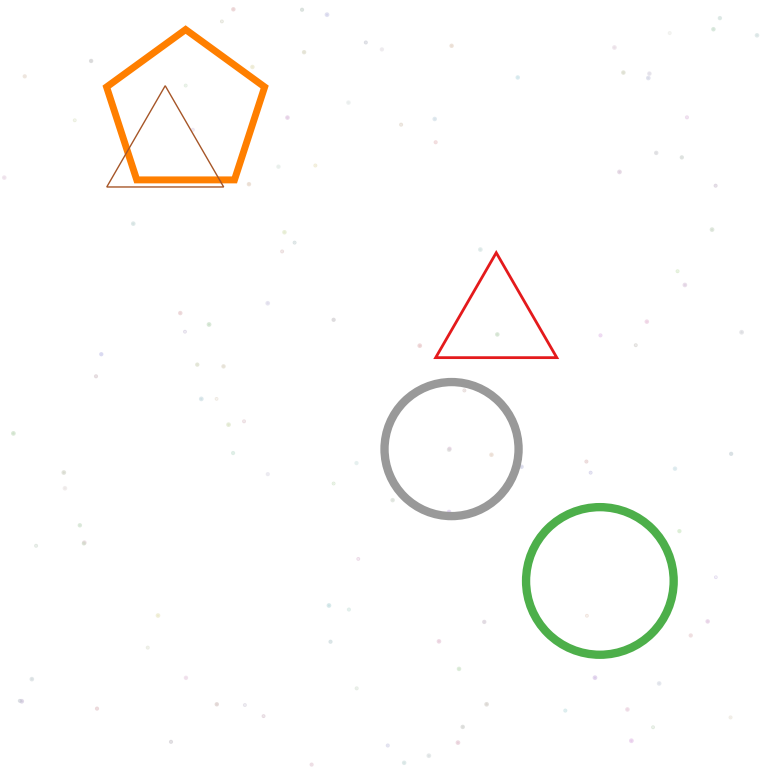[{"shape": "triangle", "thickness": 1, "radius": 0.45, "center": [0.644, 0.581]}, {"shape": "circle", "thickness": 3, "radius": 0.48, "center": [0.779, 0.246]}, {"shape": "pentagon", "thickness": 2.5, "radius": 0.54, "center": [0.241, 0.854]}, {"shape": "triangle", "thickness": 0.5, "radius": 0.44, "center": [0.215, 0.801]}, {"shape": "circle", "thickness": 3, "radius": 0.44, "center": [0.586, 0.417]}]